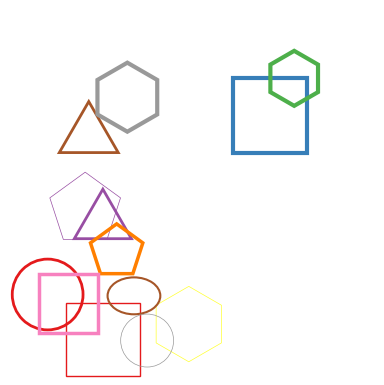[{"shape": "circle", "thickness": 2, "radius": 0.46, "center": [0.124, 0.235]}, {"shape": "square", "thickness": 1, "radius": 0.47, "center": [0.268, 0.117]}, {"shape": "square", "thickness": 3, "radius": 0.49, "center": [0.701, 0.7]}, {"shape": "hexagon", "thickness": 3, "radius": 0.36, "center": [0.764, 0.797]}, {"shape": "triangle", "thickness": 2, "radius": 0.43, "center": [0.267, 0.423]}, {"shape": "pentagon", "thickness": 0.5, "radius": 0.48, "center": [0.221, 0.456]}, {"shape": "pentagon", "thickness": 2.5, "radius": 0.36, "center": [0.303, 0.347]}, {"shape": "hexagon", "thickness": 0.5, "radius": 0.49, "center": [0.49, 0.158]}, {"shape": "oval", "thickness": 1.5, "radius": 0.34, "center": [0.348, 0.232]}, {"shape": "triangle", "thickness": 2, "radius": 0.44, "center": [0.231, 0.648]}, {"shape": "square", "thickness": 2.5, "radius": 0.38, "center": [0.177, 0.212]}, {"shape": "hexagon", "thickness": 3, "radius": 0.45, "center": [0.331, 0.748]}, {"shape": "circle", "thickness": 0.5, "radius": 0.34, "center": [0.382, 0.115]}]